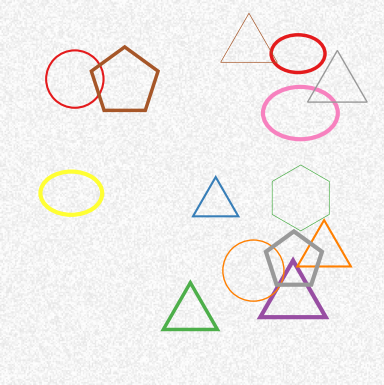[{"shape": "oval", "thickness": 2.5, "radius": 0.35, "center": [0.774, 0.861]}, {"shape": "circle", "thickness": 1.5, "radius": 0.37, "center": [0.194, 0.795]}, {"shape": "triangle", "thickness": 1.5, "radius": 0.34, "center": [0.56, 0.472]}, {"shape": "hexagon", "thickness": 0.5, "radius": 0.43, "center": [0.781, 0.486]}, {"shape": "triangle", "thickness": 2.5, "radius": 0.41, "center": [0.494, 0.185]}, {"shape": "triangle", "thickness": 3, "radius": 0.49, "center": [0.761, 0.225]}, {"shape": "circle", "thickness": 1, "radius": 0.4, "center": [0.658, 0.297]}, {"shape": "triangle", "thickness": 1.5, "radius": 0.4, "center": [0.842, 0.348]}, {"shape": "oval", "thickness": 3, "radius": 0.4, "center": [0.185, 0.498]}, {"shape": "triangle", "thickness": 0.5, "radius": 0.42, "center": [0.647, 0.881]}, {"shape": "pentagon", "thickness": 2.5, "radius": 0.46, "center": [0.324, 0.787]}, {"shape": "oval", "thickness": 3, "radius": 0.49, "center": [0.78, 0.706]}, {"shape": "pentagon", "thickness": 3, "radius": 0.38, "center": [0.763, 0.322]}, {"shape": "triangle", "thickness": 1, "radius": 0.45, "center": [0.876, 0.78]}]